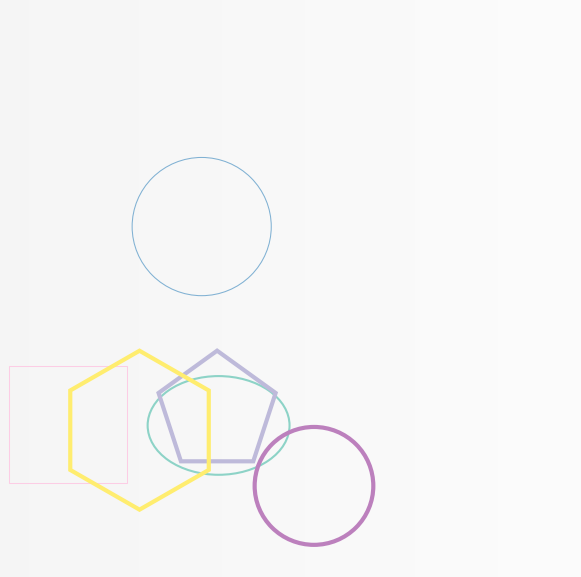[{"shape": "oval", "thickness": 1, "radius": 0.61, "center": [0.376, 0.262]}, {"shape": "pentagon", "thickness": 2, "radius": 0.53, "center": [0.374, 0.286]}, {"shape": "circle", "thickness": 0.5, "radius": 0.6, "center": [0.347, 0.607]}, {"shape": "square", "thickness": 0.5, "radius": 0.51, "center": [0.117, 0.264]}, {"shape": "circle", "thickness": 2, "radius": 0.51, "center": [0.54, 0.158]}, {"shape": "hexagon", "thickness": 2, "radius": 0.69, "center": [0.24, 0.254]}]